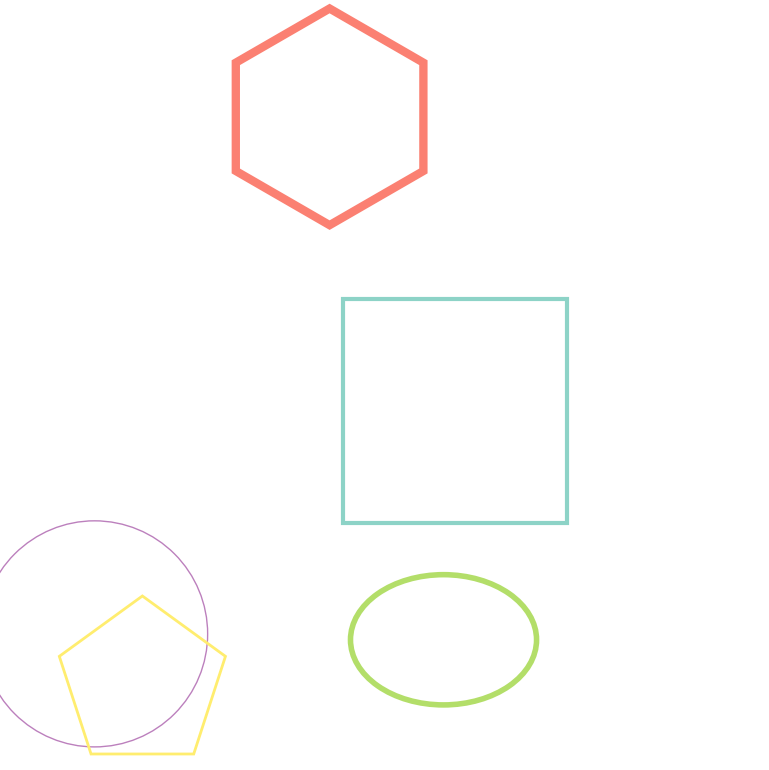[{"shape": "square", "thickness": 1.5, "radius": 0.73, "center": [0.591, 0.466]}, {"shape": "hexagon", "thickness": 3, "radius": 0.7, "center": [0.428, 0.848]}, {"shape": "oval", "thickness": 2, "radius": 0.6, "center": [0.576, 0.169]}, {"shape": "circle", "thickness": 0.5, "radius": 0.73, "center": [0.123, 0.177]}, {"shape": "pentagon", "thickness": 1, "radius": 0.57, "center": [0.185, 0.113]}]